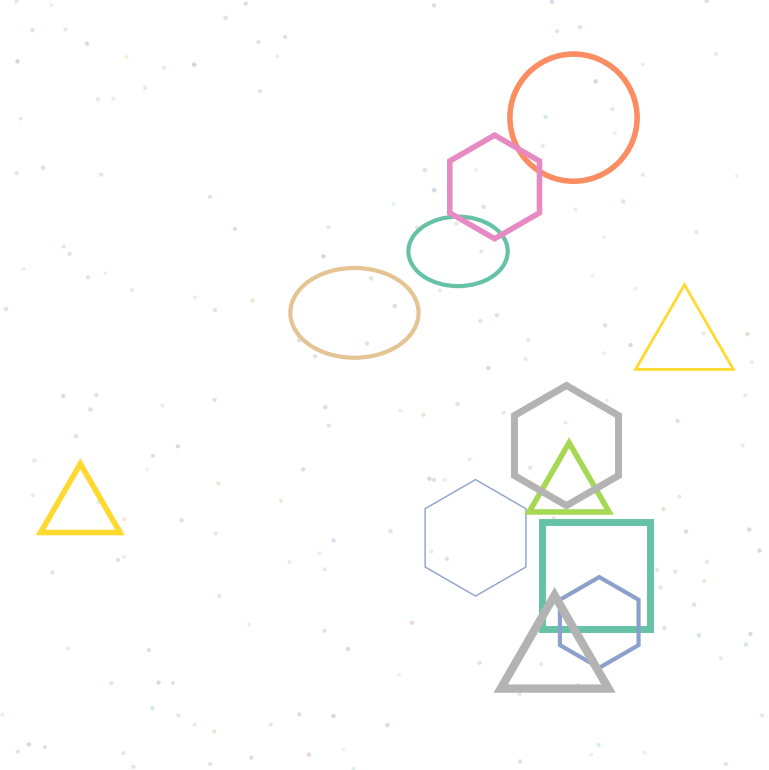[{"shape": "oval", "thickness": 1.5, "radius": 0.32, "center": [0.595, 0.674]}, {"shape": "square", "thickness": 2.5, "radius": 0.35, "center": [0.774, 0.253]}, {"shape": "circle", "thickness": 2, "radius": 0.41, "center": [0.745, 0.847]}, {"shape": "hexagon", "thickness": 1.5, "radius": 0.29, "center": [0.778, 0.192]}, {"shape": "hexagon", "thickness": 0.5, "radius": 0.38, "center": [0.618, 0.301]}, {"shape": "hexagon", "thickness": 2, "radius": 0.34, "center": [0.642, 0.757]}, {"shape": "triangle", "thickness": 2, "radius": 0.3, "center": [0.739, 0.365]}, {"shape": "triangle", "thickness": 2, "radius": 0.3, "center": [0.104, 0.338]}, {"shape": "triangle", "thickness": 1, "radius": 0.37, "center": [0.889, 0.557]}, {"shape": "oval", "thickness": 1.5, "radius": 0.42, "center": [0.46, 0.594]}, {"shape": "hexagon", "thickness": 2.5, "radius": 0.39, "center": [0.736, 0.421]}, {"shape": "triangle", "thickness": 3, "radius": 0.4, "center": [0.72, 0.146]}]